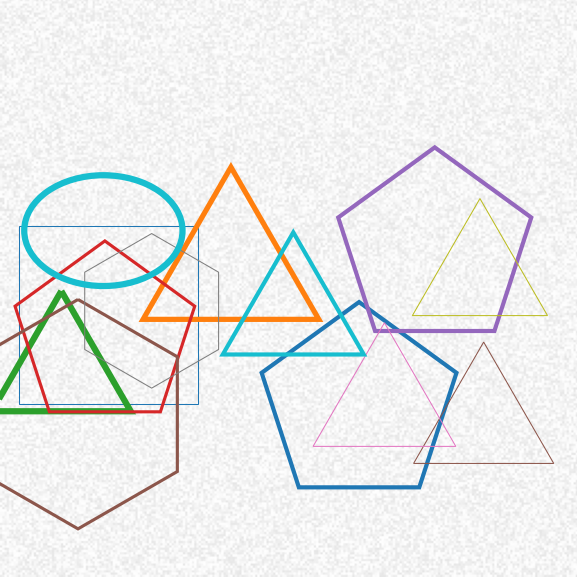[{"shape": "square", "thickness": 0.5, "radius": 0.77, "center": [0.188, 0.454]}, {"shape": "pentagon", "thickness": 2, "radius": 0.89, "center": [0.622, 0.299]}, {"shape": "triangle", "thickness": 2.5, "radius": 0.88, "center": [0.4, 0.534]}, {"shape": "triangle", "thickness": 3, "radius": 0.69, "center": [0.106, 0.356]}, {"shape": "pentagon", "thickness": 1.5, "radius": 0.82, "center": [0.182, 0.418]}, {"shape": "pentagon", "thickness": 2, "radius": 0.88, "center": [0.753, 0.568]}, {"shape": "triangle", "thickness": 0.5, "radius": 0.7, "center": [0.838, 0.267]}, {"shape": "hexagon", "thickness": 1.5, "radius": 0.99, "center": [0.135, 0.282]}, {"shape": "triangle", "thickness": 0.5, "radius": 0.71, "center": [0.666, 0.298]}, {"shape": "hexagon", "thickness": 0.5, "radius": 0.67, "center": [0.263, 0.461]}, {"shape": "triangle", "thickness": 0.5, "radius": 0.68, "center": [0.831, 0.52]}, {"shape": "oval", "thickness": 3, "radius": 0.69, "center": [0.179, 0.6]}, {"shape": "triangle", "thickness": 2, "radius": 0.7, "center": [0.508, 0.456]}]